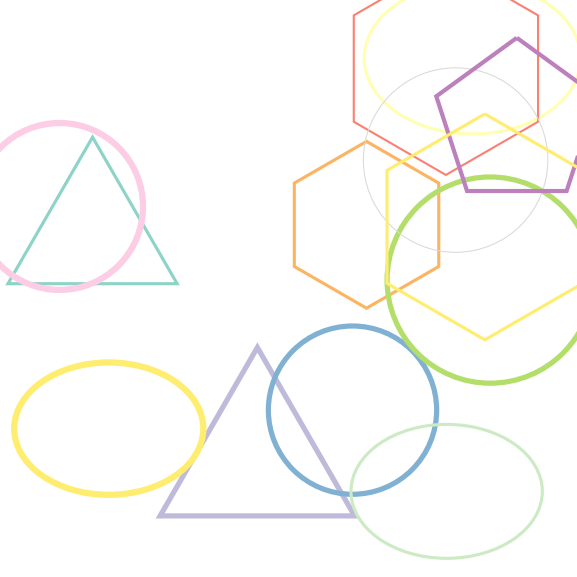[{"shape": "triangle", "thickness": 1.5, "radius": 0.85, "center": [0.16, 0.592]}, {"shape": "oval", "thickness": 1.5, "radius": 0.94, "center": [0.818, 0.898]}, {"shape": "triangle", "thickness": 2.5, "radius": 0.97, "center": [0.446, 0.203]}, {"shape": "hexagon", "thickness": 1, "radius": 0.92, "center": [0.772, 0.88]}, {"shape": "circle", "thickness": 2.5, "radius": 0.73, "center": [0.61, 0.289]}, {"shape": "hexagon", "thickness": 1.5, "radius": 0.72, "center": [0.635, 0.61]}, {"shape": "circle", "thickness": 2.5, "radius": 0.89, "center": [0.849, 0.514]}, {"shape": "circle", "thickness": 3, "radius": 0.72, "center": [0.103, 0.642]}, {"shape": "circle", "thickness": 0.5, "radius": 0.8, "center": [0.789, 0.722]}, {"shape": "pentagon", "thickness": 2, "radius": 0.73, "center": [0.895, 0.787]}, {"shape": "oval", "thickness": 1.5, "radius": 0.83, "center": [0.773, 0.148]}, {"shape": "oval", "thickness": 3, "radius": 0.82, "center": [0.188, 0.257]}, {"shape": "hexagon", "thickness": 1.5, "radius": 0.98, "center": [0.84, 0.606]}]